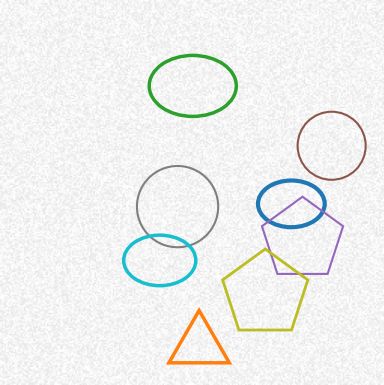[{"shape": "oval", "thickness": 3, "radius": 0.43, "center": [0.757, 0.471]}, {"shape": "triangle", "thickness": 2.5, "radius": 0.45, "center": [0.517, 0.103]}, {"shape": "oval", "thickness": 2.5, "radius": 0.57, "center": [0.501, 0.777]}, {"shape": "pentagon", "thickness": 1.5, "radius": 0.55, "center": [0.786, 0.378]}, {"shape": "circle", "thickness": 1.5, "radius": 0.44, "center": [0.861, 0.621]}, {"shape": "circle", "thickness": 1.5, "radius": 0.53, "center": [0.461, 0.463]}, {"shape": "pentagon", "thickness": 2, "radius": 0.58, "center": [0.689, 0.237]}, {"shape": "oval", "thickness": 2.5, "radius": 0.47, "center": [0.415, 0.324]}]